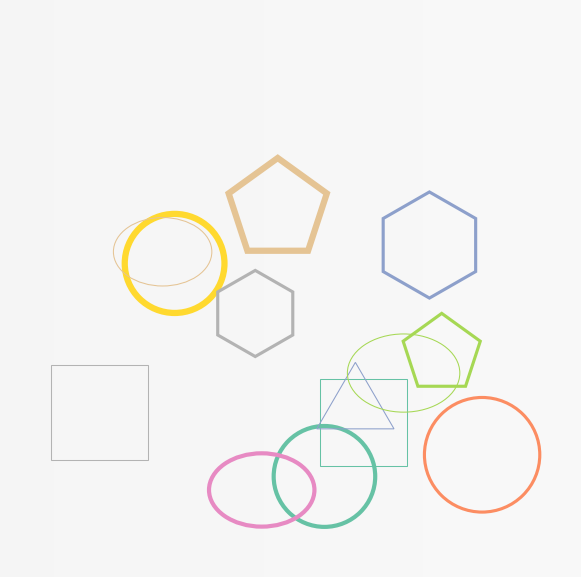[{"shape": "square", "thickness": 0.5, "radius": 0.38, "center": [0.625, 0.268]}, {"shape": "circle", "thickness": 2, "radius": 0.44, "center": [0.558, 0.174]}, {"shape": "circle", "thickness": 1.5, "radius": 0.5, "center": [0.829, 0.212]}, {"shape": "triangle", "thickness": 0.5, "radius": 0.38, "center": [0.611, 0.295]}, {"shape": "hexagon", "thickness": 1.5, "radius": 0.46, "center": [0.739, 0.575]}, {"shape": "oval", "thickness": 2, "radius": 0.45, "center": [0.45, 0.151]}, {"shape": "pentagon", "thickness": 1.5, "radius": 0.35, "center": [0.76, 0.387]}, {"shape": "oval", "thickness": 0.5, "radius": 0.48, "center": [0.694, 0.353]}, {"shape": "circle", "thickness": 3, "radius": 0.43, "center": [0.3, 0.543]}, {"shape": "pentagon", "thickness": 3, "radius": 0.44, "center": [0.478, 0.637]}, {"shape": "oval", "thickness": 0.5, "radius": 0.42, "center": [0.28, 0.563]}, {"shape": "square", "thickness": 0.5, "radius": 0.41, "center": [0.171, 0.285]}, {"shape": "hexagon", "thickness": 1.5, "radius": 0.37, "center": [0.439, 0.456]}]